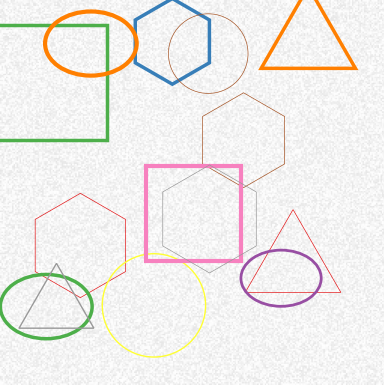[{"shape": "hexagon", "thickness": 0.5, "radius": 0.68, "center": [0.209, 0.362]}, {"shape": "triangle", "thickness": 0.5, "radius": 0.72, "center": [0.761, 0.312]}, {"shape": "hexagon", "thickness": 2.5, "radius": 0.56, "center": [0.448, 0.893]}, {"shape": "oval", "thickness": 2.5, "radius": 0.6, "center": [0.12, 0.204]}, {"shape": "square", "thickness": 2.5, "radius": 0.75, "center": [0.128, 0.785]}, {"shape": "oval", "thickness": 2, "radius": 0.52, "center": [0.73, 0.277]}, {"shape": "oval", "thickness": 3, "radius": 0.59, "center": [0.236, 0.887]}, {"shape": "triangle", "thickness": 2.5, "radius": 0.71, "center": [0.801, 0.893]}, {"shape": "circle", "thickness": 1, "radius": 0.67, "center": [0.4, 0.207]}, {"shape": "hexagon", "thickness": 0.5, "radius": 0.62, "center": [0.633, 0.636]}, {"shape": "circle", "thickness": 0.5, "radius": 0.52, "center": [0.541, 0.861]}, {"shape": "square", "thickness": 3, "radius": 0.61, "center": [0.503, 0.446]}, {"shape": "hexagon", "thickness": 0.5, "radius": 0.7, "center": [0.544, 0.431]}, {"shape": "triangle", "thickness": 1, "radius": 0.56, "center": [0.147, 0.204]}]